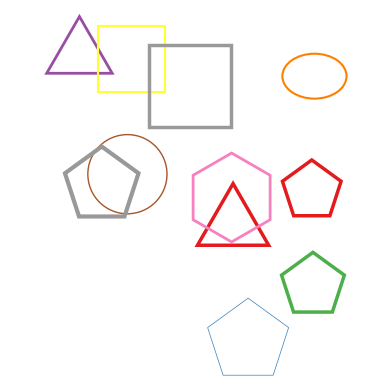[{"shape": "triangle", "thickness": 2.5, "radius": 0.53, "center": [0.605, 0.416]}, {"shape": "pentagon", "thickness": 2.5, "radius": 0.4, "center": [0.81, 0.504]}, {"shape": "pentagon", "thickness": 0.5, "radius": 0.55, "center": [0.644, 0.115]}, {"shape": "pentagon", "thickness": 2.5, "radius": 0.43, "center": [0.813, 0.259]}, {"shape": "triangle", "thickness": 2, "radius": 0.49, "center": [0.206, 0.859]}, {"shape": "oval", "thickness": 1.5, "radius": 0.42, "center": [0.817, 0.802]}, {"shape": "square", "thickness": 1.5, "radius": 0.43, "center": [0.342, 0.847]}, {"shape": "circle", "thickness": 1, "radius": 0.51, "center": [0.331, 0.548]}, {"shape": "hexagon", "thickness": 2, "radius": 0.58, "center": [0.602, 0.487]}, {"shape": "square", "thickness": 2.5, "radius": 0.53, "center": [0.494, 0.777]}, {"shape": "pentagon", "thickness": 3, "radius": 0.5, "center": [0.264, 0.519]}]